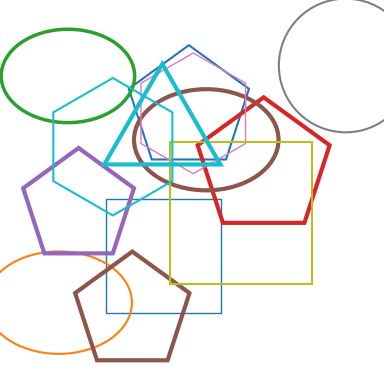[{"shape": "square", "thickness": 1, "radius": 0.75, "center": [0.425, 0.335]}, {"shape": "pentagon", "thickness": 1.5, "radius": 0.82, "center": [0.491, 0.719]}, {"shape": "oval", "thickness": 1.5, "radius": 0.95, "center": [0.153, 0.214]}, {"shape": "oval", "thickness": 2.5, "radius": 0.87, "center": [0.176, 0.803]}, {"shape": "pentagon", "thickness": 3, "radius": 0.9, "center": [0.685, 0.567]}, {"shape": "pentagon", "thickness": 3, "radius": 0.76, "center": [0.204, 0.464]}, {"shape": "oval", "thickness": 3, "radius": 0.94, "center": [0.536, 0.637]}, {"shape": "pentagon", "thickness": 3, "radius": 0.78, "center": [0.344, 0.19]}, {"shape": "hexagon", "thickness": 1, "radius": 0.78, "center": [0.502, 0.706]}, {"shape": "circle", "thickness": 1.5, "radius": 0.87, "center": [0.898, 0.83]}, {"shape": "square", "thickness": 1.5, "radius": 0.92, "center": [0.625, 0.446]}, {"shape": "hexagon", "thickness": 1.5, "radius": 0.89, "center": [0.293, 0.619]}, {"shape": "triangle", "thickness": 3, "radius": 0.87, "center": [0.422, 0.66]}]